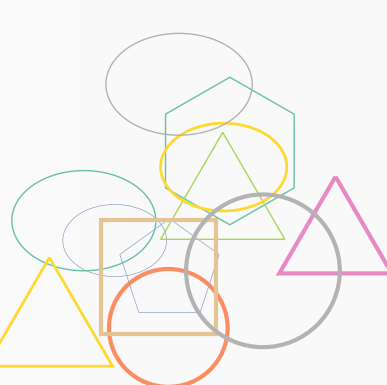[{"shape": "oval", "thickness": 1, "radius": 0.93, "center": [0.216, 0.427]}, {"shape": "hexagon", "thickness": 1, "radius": 0.96, "center": [0.593, 0.608]}, {"shape": "circle", "thickness": 3, "radius": 0.77, "center": [0.434, 0.148]}, {"shape": "pentagon", "thickness": 0.5, "radius": 0.67, "center": [0.437, 0.297]}, {"shape": "oval", "thickness": 0.5, "radius": 0.67, "center": [0.296, 0.375]}, {"shape": "triangle", "thickness": 3, "radius": 0.84, "center": [0.866, 0.374]}, {"shape": "triangle", "thickness": 1, "radius": 0.93, "center": [0.575, 0.471]}, {"shape": "triangle", "thickness": 2, "radius": 0.94, "center": [0.127, 0.143]}, {"shape": "oval", "thickness": 2, "radius": 0.81, "center": [0.577, 0.566]}, {"shape": "square", "thickness": 3, "radius": 0.74, "center": [0.409, 0.28]}, {"shape": "circle", "thickness": 3, "radius": 0.99, "center": [0.679, 0.297]}, {"shape": "oval", "thickness": 1, "radius": 0.94, "center": [0.462, 0.781]}]